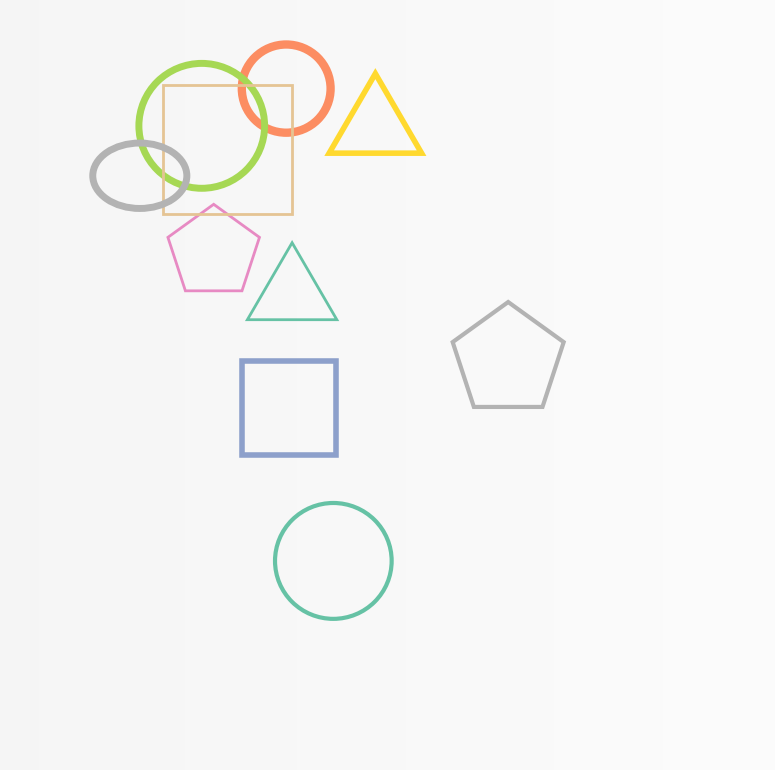[{"shape": "circle", "thickness": 1.5, "radius": 0.38, "center": [0.43, 0.272]}, {"shape": "triangle", "thickness": 1, "radius": 0.33, "center": [0.377, 0.618]}, {"shape": "circle", "thickness": 3, "radius": 0.29, "center": [0.369, 0.885]}, {"shape": "square", "thickness": 2, "radius": 0.31, "center": [0.373, 0.471]}, {"shape": "pentagon", "thickness": 1, "radius": 0.31, "center": [0.276, 0.673]}, {"shape": "circle", "thickness": 2.5, "radius": 0.41, "center": [0.26, 0.837]}, {"shape": "triangle", "thickness": 2, "radius": 0.34, "center": [0.484, 0.836]}, {"shape": "square", "thickness": 1, "radius": 0.42, "center": [0.294, 0.806]}, {"shape": "oval", "thickness": 2.5, "radius": 0.3, "center": [0.18, 0.772]}, {"shape": "pentagon", "thickness": 1.5, "radius": 0.38, "center": [0.656, 0.532]}]